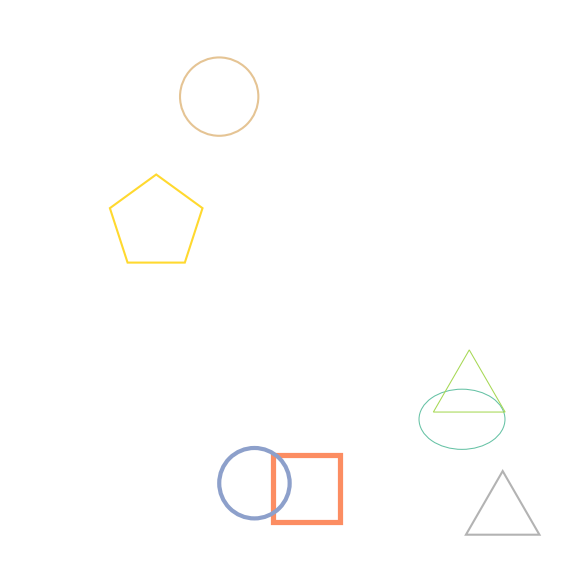[{"shape": "oval", "thickness": 0.5, "radius": 0.37, "center": [0.8, 0.273]}, {"shape": "square", "thickness": 2.5, "radius": 0.29, "center": [0.531, 0.153]}, {"shape": "circle", "thickness": 2, "radius": 0.3, "center": [0.441, 0.162]}, {"shape": "triangle", "thickness": 0.5, "radius": 0.36, "center": [0.813, 0.322]}, {"shape": "pentagon", "thickness": 1, "radius": 0.42, "center": [0.27, 0.613]}, {"shape": "circle", "thickness": 1, "radius": 0.34, "center": [0.38, 0.832]}, {"shape": "triangle", "thickness": 1, "radius": 0.37, "center": [0.87, 0.11]}]